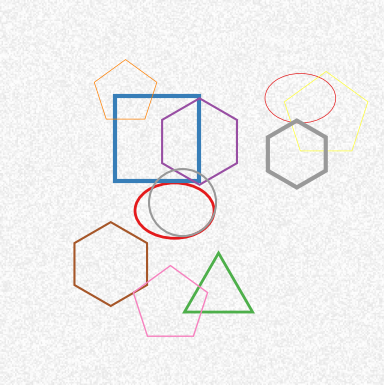[{"shape": "oval", "thickness": 2, "radius": 0.51, "center": [0.453, 0.453]}, {"shape": "oval", "thickness": 0.5, "radius": 0.46, "center": [0.78, 0.745]}, {"shape": "square", "thickness": 3, "radius": 0.55, "center": [0.408, 0.64]}, {"shape": "triangle", "thickness": 2, "radius": 0.51, "center": [0.568, 0.241]}, {"shape": "hexagon", "thickness": 1.5, "radius": 0.56, "center": [0.518, 0.632]}, {"shape": "pentagon", "thickness": 0.5, "radius": 0.43, "center": [0.326, 0.76]}, {"shape": "pentagon", "thickness": 0.5, "radius": 0.57, "center": [0.847, 0.7]}, {"shape": "hexagon", "thickness": 1.5, "radius": 0.54, "center": [0.288, 0.314]}, {"shape": "pentagon", "thickness": 1, "radius": 0.51, "center": [0.443, 0.209]}, {"shape": "circle", "thickness": 1.5, "radius": 0.44, "center": [0.474, 0.474]}, {"shape": "hexagon", "thickness": 3, "radius": 0.43, "center": [0.771, 0.6]}]